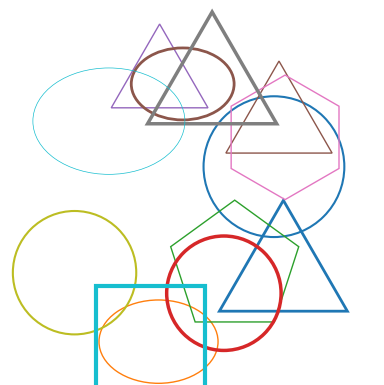[{"shape": "triangle", "thickness": 2, "radius": 0.96, "center": [0.736, 0.288]}, {"shape": "circle", "thickness": 1.5, "radius": 0.91, "center": [0.712, 0.567]}, {"shape": "oval", "thickness": 1, "radius": 0.77, "center": [0.412, 0.113]}, {"shape": "pentagon", "thickness": 1, "radius": 0.87, "center": [0.61, 0.305]}, {"shape": "circle", "thickness": 2.5, "radius": 0.74, "center": [0.582, 0.238]}, {"shape": "triangle", "thickness": 1, "radius": 0.73, "center": [0.415, 0.793]}, {"shape": "oval", "thickness": 2, "radius": 0.67, "center": [0.475, 0.782]}, {"shape": "triangle", "thickness": 1, "radius": 0.8, "center": [0.725, 0.682]}, {"shape": "hexagon", "thickness": 1, "radius": 0.81, "center": [0.74, 0.643]}, {"shape": "triangle", "thickness": 2.5, "radius": 0.97, "center": [0.551, 0.775]}, {"shape": "circle", "thickness": 1.5, "radius": 0.8, "center": [0.194, 0.292]}, {"shape": "oval", "thickness": 0.5, "radius": 0.99, "center": [0.283, 0.685]}, {"shape": "square", "thickness": 3, "radius": 0.71, "center": [0.39, 0.114]}]